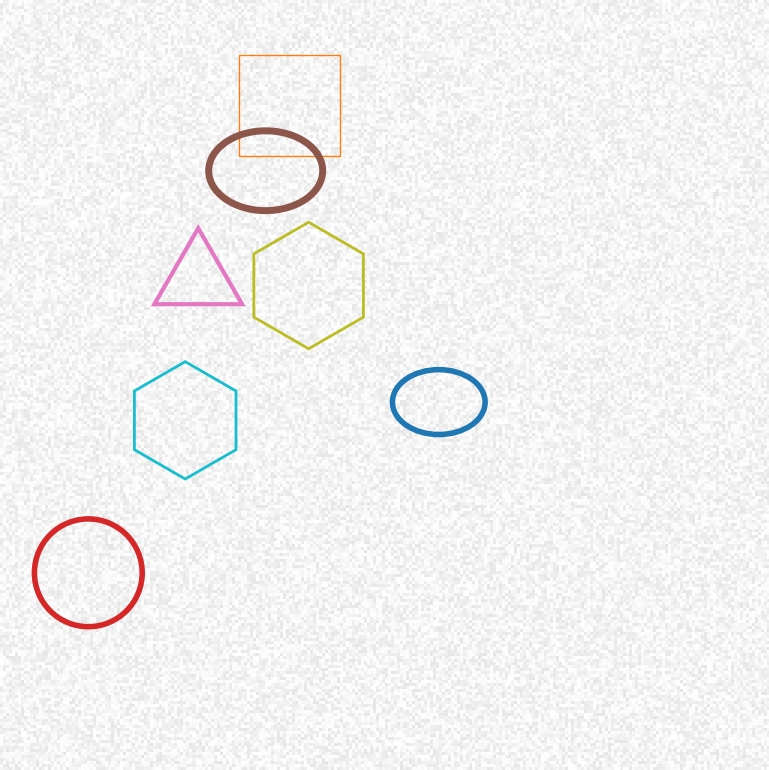[{"shape": "oval", "thickness": 2, "radius": 0.3, "center": [0.57, 0.478]}, {"shape": "square", "thickness": 0.5, "radius": 0.33, "center": [0.376, 0.863]}, {"shape": "circle", "thickness": 2, "radius": 0.35, "center": [0.115, 0.256]}, {"shape": "oval", "thickness": 2.5, "radius": 0.37, "center": [0.345, 0.778]}, {"shape": "triangle", "thickness": 1.5, "radius": 0.33, "center": [0.257, 0.638]}, {"shape": "hexagon", "thickness": 1, "radius": 0.41, "center": [0.401, 0.629]}, {"shape": "hexagon", "thickness": 1, "radius": 0.38, "center": [0.241, 0.454]}]